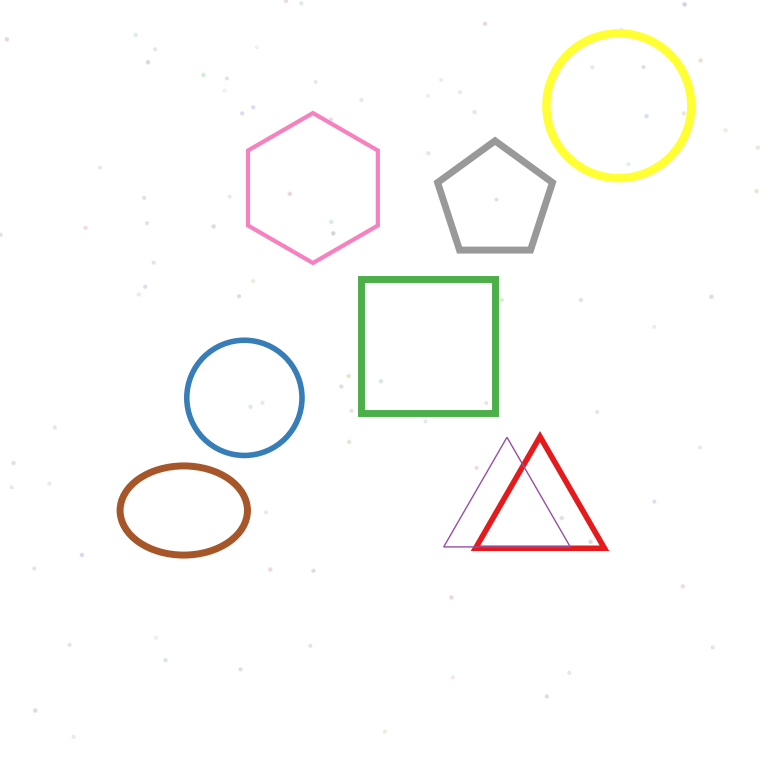[{"shape": "triangle", "thickness": 2, "radius": 0.48, "center": [0.701, 0.336]}, {"shape": "circle", "thickness": 2, "radius": 0.37, "center": [0.317, 0.483]}, {"shape": "square", "thickness": 2.5, "radius": 0.44, "center": [0.556, 0.55]}, {"shape": "triangle", "thickness": 0.5, "radius": 0.47, "center": [0.658, 0.337]}, {"shape": "circle", "thickness": 3, "radius": 0.47, "center": [0.804, 0.863]}, {"shape": "oval", "thickness": 2.5, "radius": 0.41, "center": [0.239, 0.337]}, {"shape": "hexagon", "thickness": 1.5, "radius": 0.49, "center": [0.406, 0.756]}, {"shape": "pentagon", "thickness": 2.5, "radius": 0.39, "center": [0.643, 0.739]}]